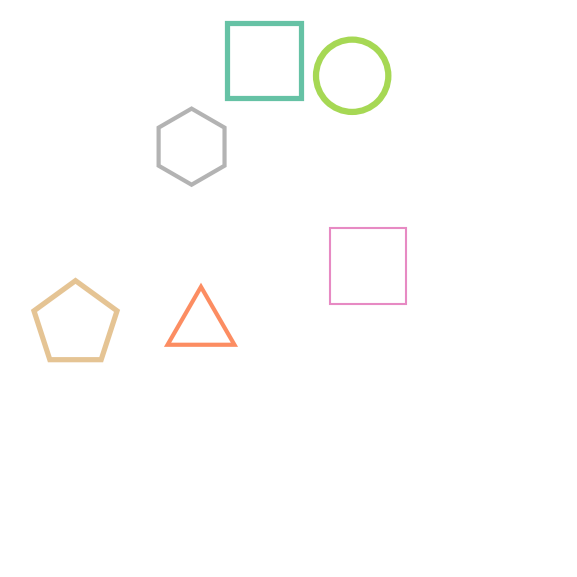[{"shape": "square", "thickness": 2.5, "radius": 0.32, "center": [0.457, 0.894]}, {"shape": "triangle", "thickness": 2, "radius": 0.33, "center": [0.348, 0.436]}, {"shape": "square", "thickness": 1, "radius": 0.33, "center": [0.638, 0.539]}, {"shape": "circle", "thickness": 3, "radius": 0.31, "center": [0.61, 0.868]}, {"shape": "pentagon", "thickness": 2.5, "radius": 0.38, "center": [0.131, 0.437]}, {"shape": "hexagon", "thickness": 2, "radius": 0.33, "center": [0.332, 0.745]}]